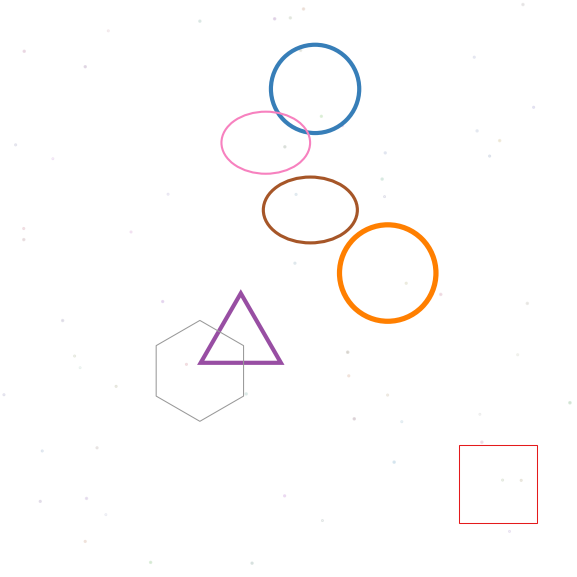[{"shape": "square", "thickness": 0.5, "radius": 0.34, "center": [0.862, 0.162]}, {"shape": "circle", "thickness": 2, "radius": 0.38, "center": [0.546, 0.845]}, {"shape": "triangle", "thickness": 2, "radius": 0.4, "center": [0.417, 0.411]}, {"shape": "circle", "thickness": 2.5, "radius": 0.42, "center": [0.671, 0.526]}, {"shape": "oval", "thickness": 1.5, "radius": 0.41, "center": [0.537, 0.636]}, {"shape": "oval", "thickness": 1, "radius": 0.38, "center": [0.46, 0.752]}, {"shape": "hexagon", "thickness": 0.5, "radius": 0.44, "center": [0.346, 0.357]}]